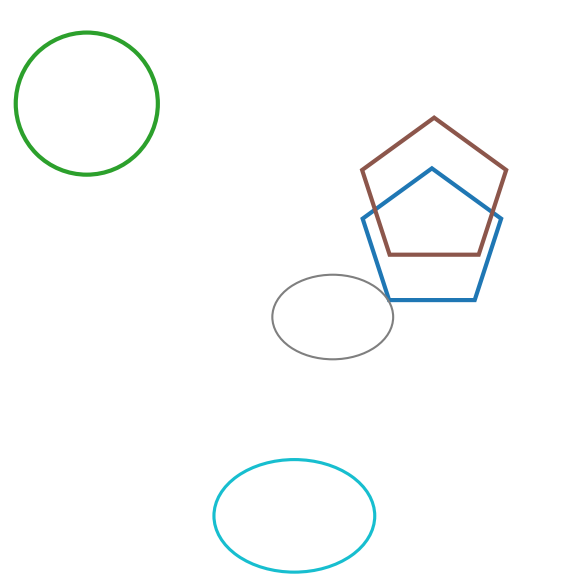[{"shape": "pentagon", "thickness": 2, "radius": 0.63, "center": [0.748, 0.582]}, {"shape": "circle", "thickness": 2, "radius": 0.62, "center": [0.15, 0.82]}, {"shape": "pentagon", "thickness": 2, "radius": 0.66, "center": [0.752, 0.664]}, {"shape": "oval", "thickness": 1, "radius": 0.52, "center": [0.576, 0.45]}, {"shape": "oval", "thickness": 1.5, "radius": 0.7, "center": [0.51, 0.106]}]